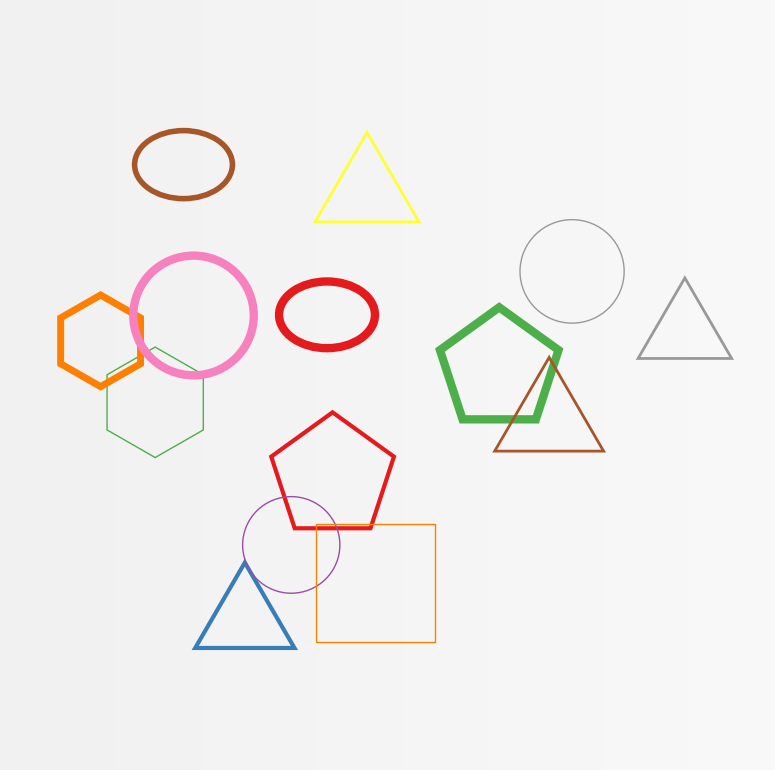[{"shape": "oval", "thickness": 3, "radius": 0.31, "center": [0.422, 0.591]}, {"shape": "pentagon", "thickness": 1.5, "radius": 0.42, "center": [0.429, 0.381]}, {"shape": "triangle", "thickness": 1.5, "radius": 0.37, "center": [0.316, 0.195]}, {"shape": "hexagon", "thickness": 0.5, "radius": 0.36, "center": [0.2, 0.478]}, {"shape": "pentagon", "thickness": 3, "radius": 0.4, "center": [0.644, 0.52]}, {"shape": "circle", "thickness": 0.5, "radius": 0.31, "center": [0.376, 0.292]}, {"shape": "hexagon", "thickness": 2.5, "radius": 0.3, "center": [0.13, 0.557]}, {"shape": "square", "thickness": 0.5, "radius": 0.38, "center": [0.485, 0.243]}, {"shape": "triangle", "thickness": 1, "radius": 0.39, "center": [0.474, 0.751]}, {"shape": "triangle", "thickness": 1, "radius": 0.41, "center": [0.709, 0.455]}, {"shape": "oval", "thickness": 2, "radius": 0.32, "center": [0.237, 0.786]}, {"shape": "circle", "thickness": 3, "radius": 0.39, "center": [0.25, 0.59]}, {"shape": "circle", "thickness": 0.5, "radius": 0.34, "center": [0.738, 0.648]}, {"shape": "triangle", "thickness": 1, "radius": 0.35, "center": [0.884, 0.569]}]